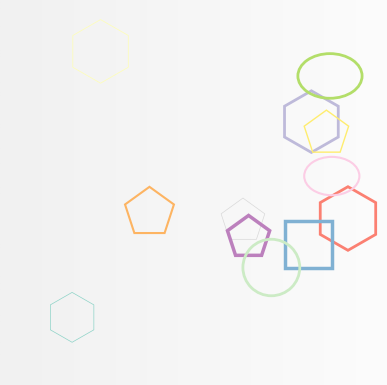[{"shape": "hexagon", "thickness": 0.5, "radius": 0.32, "center": [0.186, 0.176]}, {"shape": "hexagon", "thickness": 0.5, "radius": 0.41, "center": [0.259, 0.867]}, {"shape": "hexagon", "thickness": 2, "radius": 0.4, "center": [0.804, 0.684]}, {"shape": "hexagon", "thickness": 2, "radius": 0.41, "center": [0.898, 0.432]}, {"shape": "square", "thickness": 2.5, "radius": 0.31, "center": [0.796, 0.365]}, {"shape": "pentagon", "thickness": 1.5, "radius": 0.33, "center": [0.386, 0.448]}, {"shape": "oval", "thickness": 2, "radius": 0.41, "center": [0.852, 0.803]}, {"shape": "oval", "thickness": 1.5, "radius": 0.36, "center": [0.856, 0.543]}, {"shape": "pentagon", "thickness": 0.5, "radius": 0.3, "center": [0.627, 0.426]}, {"shape": "pentagon", "thickness": 2.5, "radius": 0.29, "center": [0.641, 0.383]}, {"shape": "circle", "thickness": 2, "radius": 0.37, "center": [0.7, 0.305]}, {"shape": "pentagon", "thickness": 1, "radius": 0.3, "center": [0.842, 0.654]}]